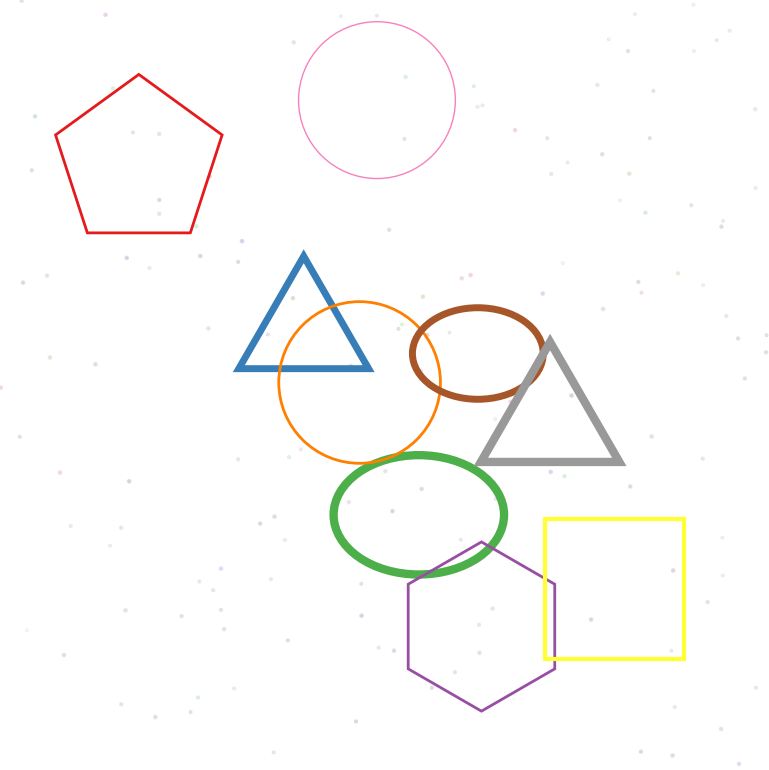[{"shape": "pentagon", "thickness": 1, "radius": 0.57, "center": [0.18, 0.79]}, {"shape": "triangle", "thickness": 2.5, "radius": 0.49, "center": [0.394, 0.57]}, {"shape": "oval", "thickness": 3, "radius": 0.55, "center": [0.544, 0.331]}, {"shape": "hexagon", "thickness": 1, "radius": 0.55, "center": [0.625, 0.186]}, {"shape": "circle", "thickness": 1, "radius": 0.52, "center": [0.467, 0.503]}, {"shape": "square", "thickness": 1.5, "radius": 0.45, "center": [0.798, 0.235]}, {"shape": "oval", "thickness": 2.5, "radius": 0.42, "center": [0.621, 0.541]}, {"shape": "circle", "thickness": 0.5, "radius": 0.51, "center": [0.49, 0.87]}, {"shape": "triangle", "thickness": 3, "radius": 0.52, "center": [0.714, 0.452]}]